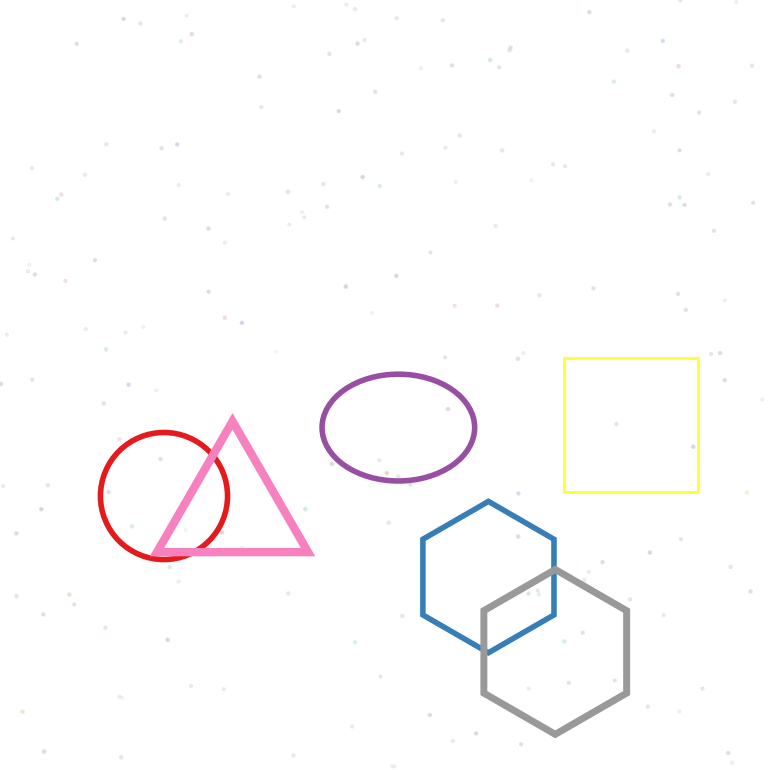[{"shape": "circle", "thickness": 2, "radius": 0.41, "center": [0.213, 0.356]}, {"shape": "hexagon", "thickness": 2, "radius": 0.49, "center": [0.634, 0.251]}, {"shape": "oval", "thickness": 2, "radius": 0.5, "center": [0.517, 0.445]}, {"shape": "square", "thickness": 1, "radius": 0.43, "center": [0.819, 0.447]}, {"shape": "triangle", "thickness": 3, "radius": 0.57, "center": [0.302, 0.34]}, {"shape": "hexagon", "thickness": 2.5, "radius": 0.54, "center": [0.721, 0.153]}]